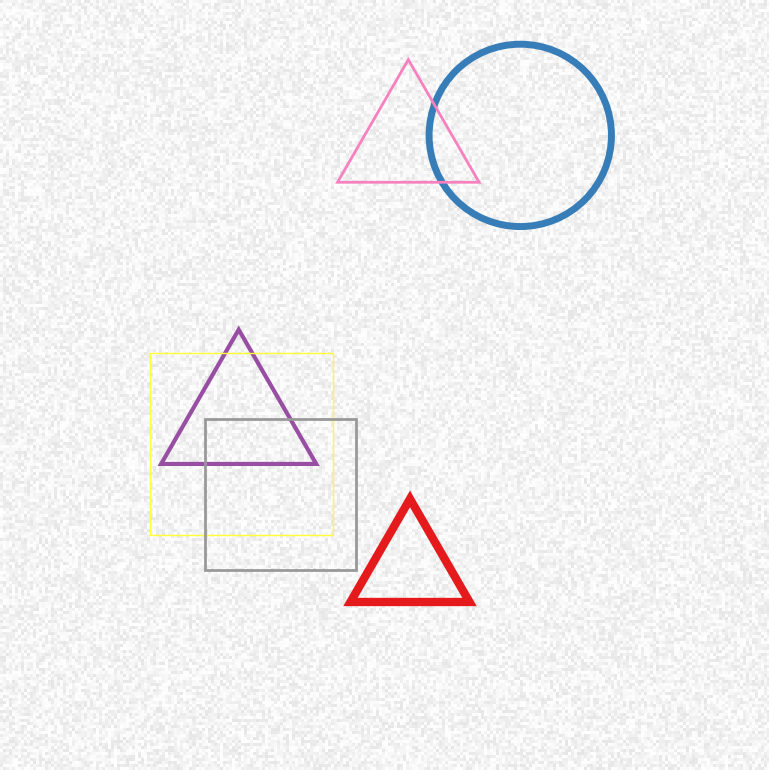[{"shape": "triangle", "thickness": 3, "radius": 0.45, "center": [0.532, 0.263]}, {"shape": "circle", "thickness": 2.5, "radius": 0.59, "center": [0.676, 0.824]}, {"shape": "triangle", "thickness": 1.5, "radius": 0.58, "center": [0.31, 0.456]}, {"shape": "square", "thickness": 0.5, "radius": 0.59, "center": [0.314, 0.423]}, {"shape": "triangle", "thickness": 1, "radius": 0.53, "center": [0.53, 0.816]}, {"shape": "square", "thickness": 1, "radius": 0.49, "center": [0.364, 0.358]}]